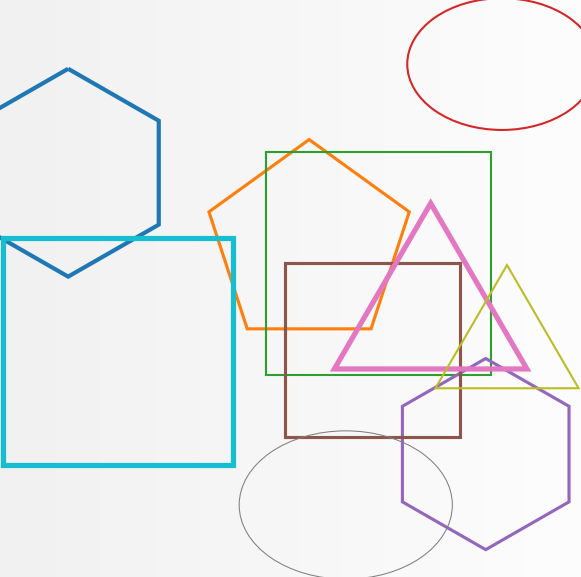[{"shape": "hexagon", "thickness": 2, "radius": 0.9, "center": [0.117, 0.7]}, {"shape": "pentagon", "thickness": 1.5, "radius": 0.91, "center": [0.532, 0.576]}, {"shape": "square", "thickness": 1, "radius": 0.97, "center": [0.651, 0.543]}, {"shape": "oval", "thickness": 1, "radius": 0.81, "center": [0.864, 0.888]}, {"shape": "hexagon", "thickness": 1.5, "radius": 0.83, "center": [0.836, 0.213]}, {"shape": "square", "thickness": 1.5, "radius": 0.75, "center": [0.641, 0.393]}, {"shape": "triangle", "thickness": 2.5, "radius": 0.96, "center": [0.741, 0.456]}, {"shape": "oval", "thickness": 0.5, "radius": 0.92, "center": [0.595, 0.125]}, {"shape": "triangle", "thickness": 1, "radius": 0.71, "center": [0.872, 0.398]}, {"shape": "square", "thickness": 2.5, "radius": 0.99, "center": [0.203, 0.39]}]